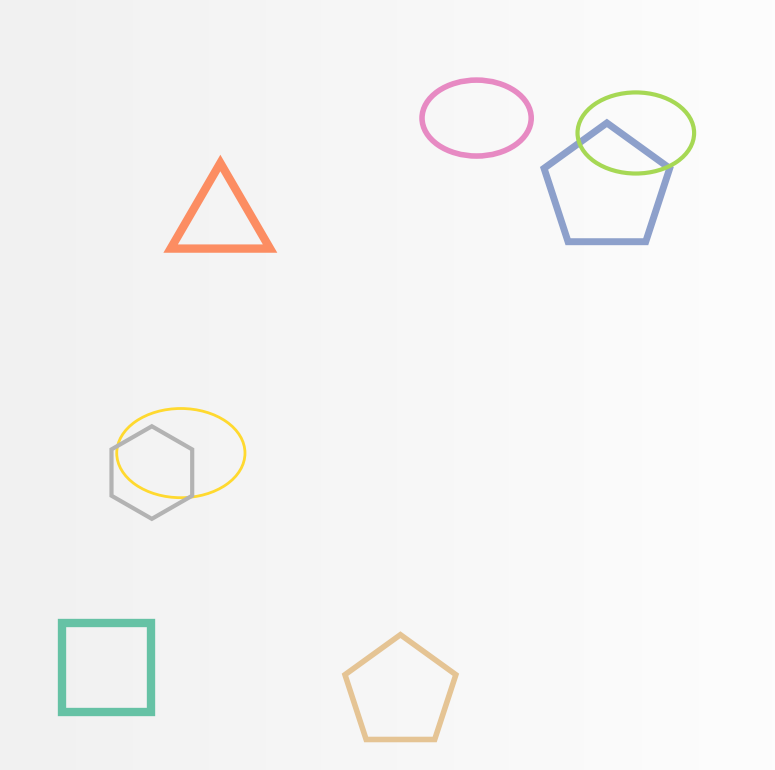[{"shape": "square", "thickness": 3, "radius": 0.29, "center": [0.137, 0.133]}, {"shape": "triangle", "thickness": 3, "radius": 0.37, "center": [0.284, 0.714]}, {"shape": "pentagon", "thickness": 2.5, "radius": 0.43, "center": [0.783, 0.755]}, {"shape": "oval", "thickness": 2, "radius": 0.35, "center": [0.615, 0.847]}, {"shape": "oval", "thickness": 1.5, "radius": 0.38, "center": [0.82, 0.827]}, {"shape": "oval", "thickness": 1, "radius": 0.41, "center": [0.233, 0.412]}, {"shape": "pentagon", "thickness": 2, "radius": 0.38, "center": [0.517, 0.1]}, {"shape": "hexagon", "thickness": 1.5, "radius": 0.3, "center": [0.196, 0.386]}]